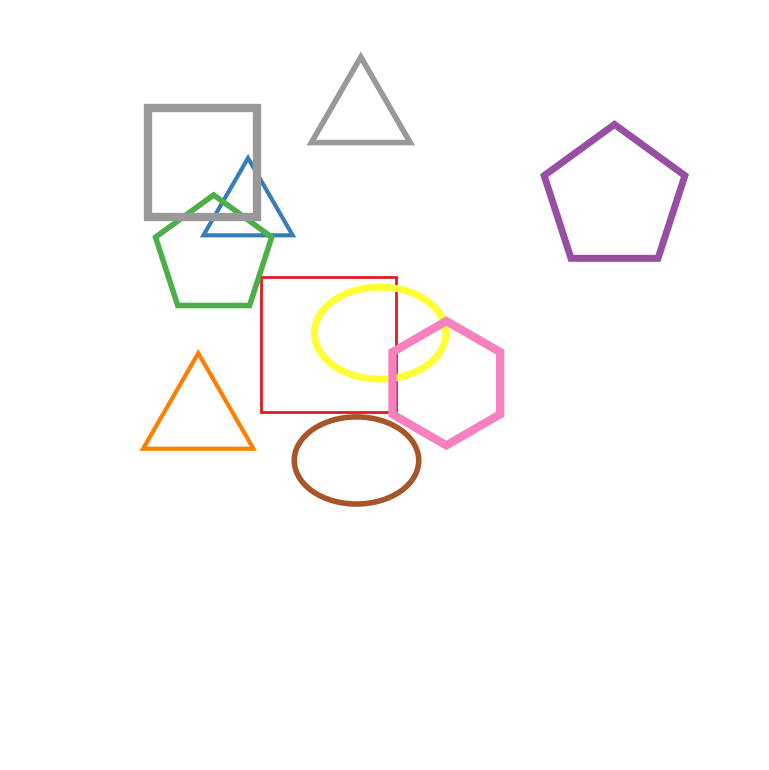[{"shape": "square", "thickness": 1, "radius": 0.44, "center": [0.427, 0.553]}, {"shape": "triangle", "thickness": 1.5, "radius": 0.33, "center": [0.322, 0.728]}, {"shape": "pentagon", "thickness": 2, "radius": 0.4, "center": [0.277, 0.667]}, {"shape": "pentagon", "thickness": 2.5, "radius": 0.48, "center": [0.798, 0.742]}, {"shape": "triangle", "thickness": 1.5, "radius": 0.41, "center": [0.257, 0.459]}, {"shape": "oval", "thickness": 2.5, "radius": 0.43, "center": [0.494, 0.567]}, {"shape": "oval", "thickness": 2, "radius": 0.4, "center": [0.463, 0.402]}, {"shape": "hexagon", "thickness": 3, "radius": 0.4, "center": [0.58, 0.502]}, {"shape": "square", "thickness": 3, "radius": 0.35, "center": [0.263, 0.789]}, {"shape": "triangle", "thickness": 2, "radius": 0.37, "center": [0.469, 0.852]}]